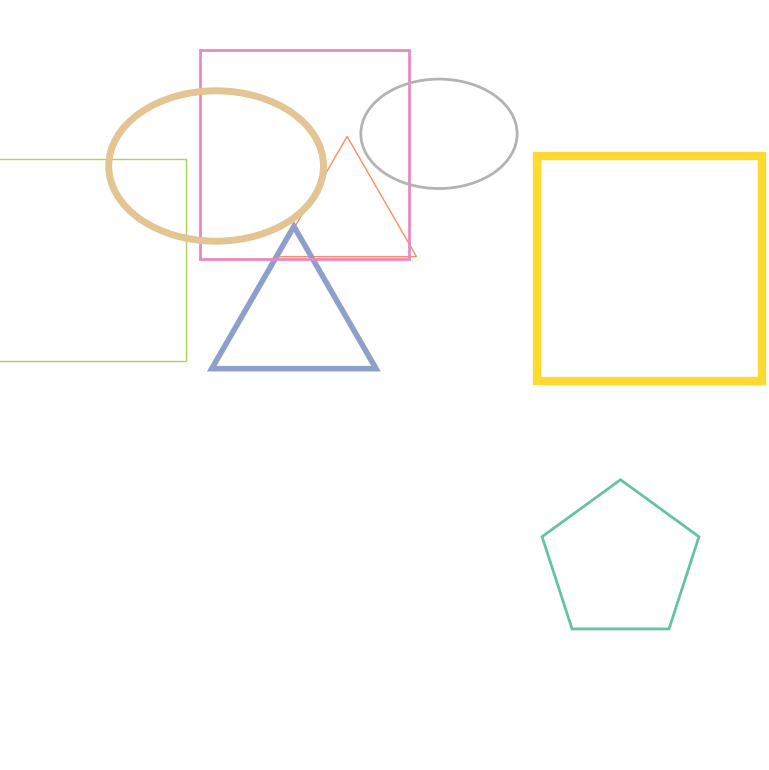[{"shape": "pentagon", "thickness": 1, "radius": 0.54, "center": [0.806, 0.27]}, {"shape": "triangle", "thickness": 0.5, "radius": 0.52, "center": [0.451, 0.719]}, {"shape": "triangle", "thickness": 2, "radius": 0.62, "center": [0.382, 0.583]}, {"shape": "square", "thickness": 1, "radius": 0.68, "center": [0.396, 0.8]}, {"shape": "square", "thickness": 0.5, "radius": 0.66, "center": [0.111, 0.662]}, {"shape": "square", "thickness": 3, "radius": 0.73, "center": [0.843, 0.651]}, {"shape": "oval", "thickness": 2.5, "radius": 0.7, "center": [0.281, 0.784]}, {"shape": "oval", "thickness": 1, "radius": 0.51, "center": [0.57, 0.826]}]